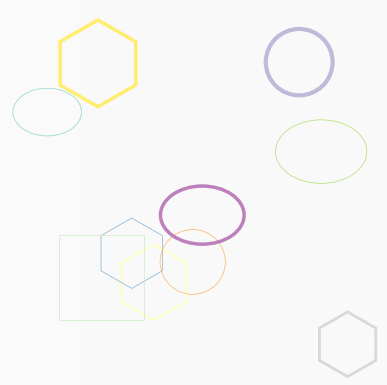[{"shape": "oval", "thickness": 0.5, "radius": 0.44, "center": [0.122, 0.709]}, {"shape": "hexagon", "thickness": 1, "radius": 0.49, "center": [0.397, 0.267]}, {"shape": "circle", "thickness": 3, "radius": 0.43, "center": [0.772, 0.839]}, {"shape": "hexagon", "thickness": 0.5, "radius": 0.46, "center": [0.34, 0.342]}, {"shape": "circle", "thickness": 0.5, "radius": 0.42, "center": [0.497, 0.32]}, {"shape": "oval", "thickness": 0.5, "radius": 0.59, "center": [0.829, 0.606]}, {"shape": "hexagon", "thickness": 2, "radius": 0.42, "center": [0.897, 0.106]}, {"shape": "oval", "thickness": 2.5, "radius": 0.54, "center": [0.522, 0.441]}, {"shape": "square", "thickness": 0.5, "radius": 0.55, "center": [0.262, 0.279]}, {"shape": "hexagon", "thickness": 2.5, "radius": 0.56, "center": [0.253, 0.835]}]